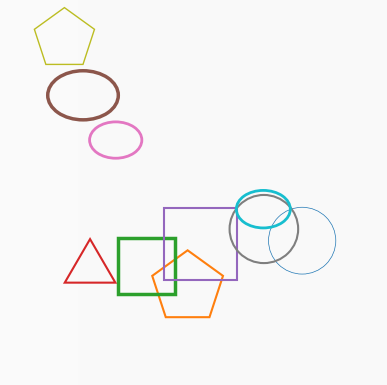[{"shape": "circle", "thickness": 0.5, "radius": 0.43, "center": [0.78, 0.375]}, {"shape": "pentagon", "thickness": 1.5, "radius": 0.48, "center": [0.484, 0.254]}, {"shape": "square", "thickness": 2.5, "radius": 0.36, "center": [0.378, 0.308]}, {"shape": "triangle", "thickness": 1.5, "radius": 0.38, "center": [0.232, 0.304]}, {"shape": "square", "thickness": 1.5, "radius": 0.47, "center": [0.517, 0.366]}, {"shape": "oval", "thickness": 2.5, "radius": 0.46, "center": [0.214, 0.753]}, {"shape": "oval", "thickness": 2, "radius": 0.34, "center": [0.299, 0.636]}, {"shape": "circle", "thickness": 1.5, "radius": 0.44, "center": [0.681, 0.405]}, {"shape": "pentagon", "thickness": 1, "radius": 0.41, "center": [0.166, 0.899]}, {"shape": "oval", "thickness": 2, "radius": 0.35, "center": [0.68, 0.457]}]